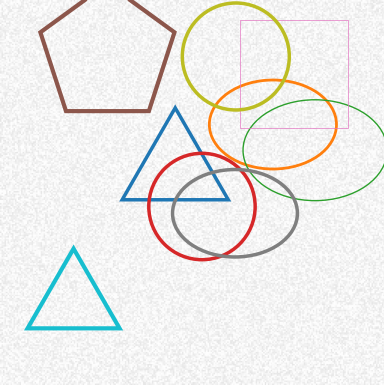[{"shape": "triangle", "thickness": 2.5, "radius": 0.8, "center": [0.455, 0.561]}, {"shape": "oval", "thickness": 2, "radius": 0.83, "center": [0.709, 0.677]}, {"shape": "oval", "thickness": 1, "radius": 0.94, "center": [0.818, 0.61]}, {"shape": "circle", "thickness": 2.5, "radius": 0.69, "center": [0.525, 0.464]}, {"shape": "pentagon", "thickness": 3, "radius": 0.92, "center": [0.279, 0.86]}, {"shape": "square", "thickness": 0.5, "radius": 0.7, "center": [0.763, 0.808]}, {"shape": "oval", "thickness": 2.5, "radius": 0.81, "center": [0.61, 0.446]}, {"shape": "circle", "thickness": 2.5, "radius": 0.69, "center": [0.613, 0.853]}, {"shape": "triangle", "thickness": 3, "radius": 0.69, "center": [0.191, 0.216]}]